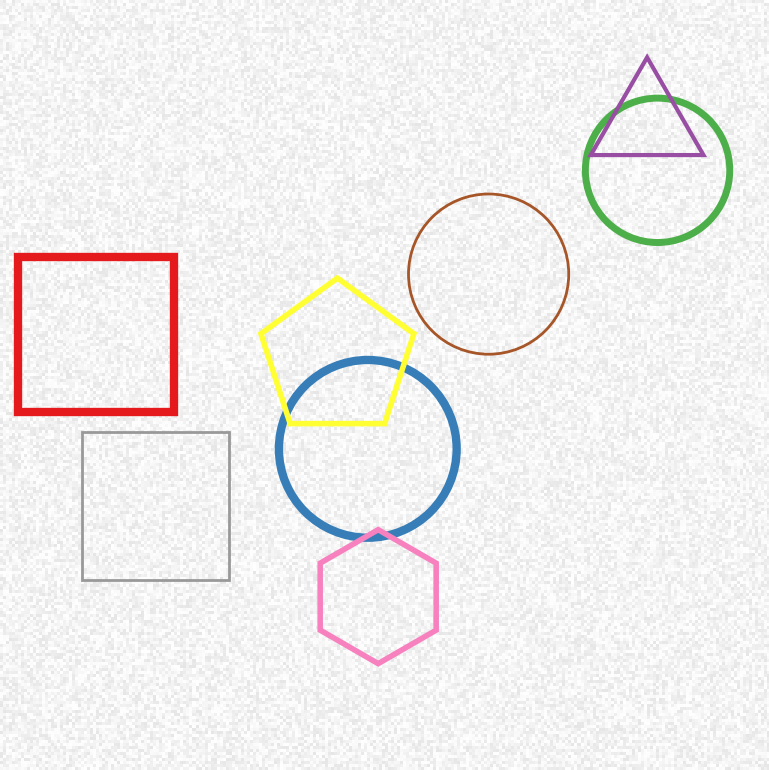[{"shape": "square", "thickness": 3, "radius": 0.5, "center": [0.125, 0.565]}, {"shape": "circle", "thickness": 3, "radius": 0.58, "center": [0.478, 0.417]}, {"shape": "circle", "thickness": 2.5, "radius": 0.47, "center": [0.854, 0.779]}, {"shape": "triangle", "thickness": 1.5, "radius": 0.42, "center": [0.84, 0.841]}, {"shape": "pentagon", "thickness": 2, "radius": 0.52, "center": [0.438, 0.534]}, {"shape": "circle", "thickness": 1, "radius": 0.52, "center": [0.635, 0.644]}, {"shape": "hexagon", "thickness": 2, "radius": 0.43, "center": [0.491, 0.225]}, {"shape": "square", "thickness": 1, "radius": 0.48, "center": [0.202, 0.343]}]